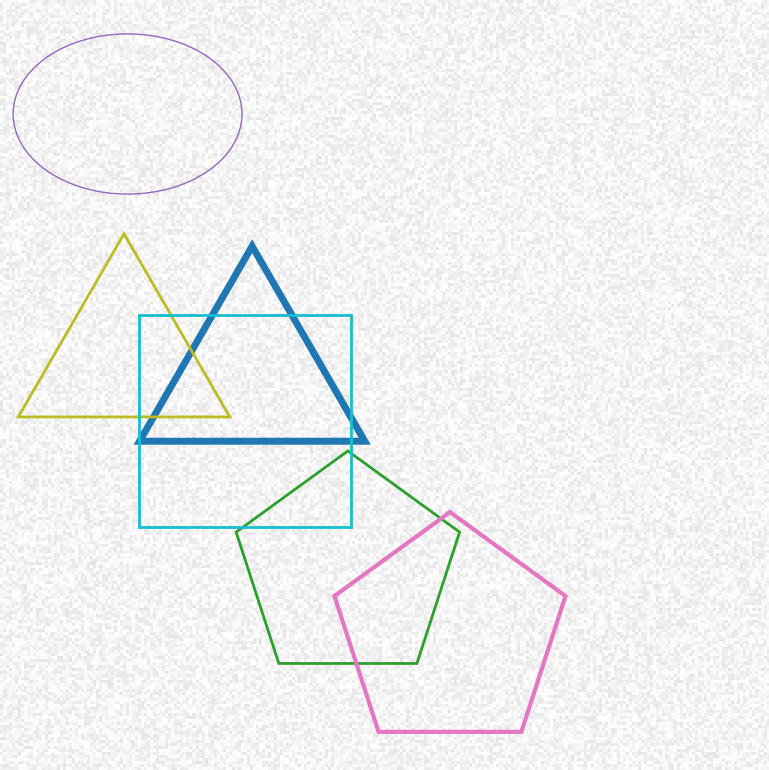[{"shape": "triangle", "thickness": 2.5, "radius": 0.84, "center": [0.327, 0.511]}, {"shape": "pentagon", "thickness": 1, "radius": 0.76, "center": [0.452, 0.262]}, {"shape": "oval", "thickness": 0.5, "radius": 0.74, "center": [0.166, 0.852]}, {"shape": "pentagon", "thickness": 1.5, "radius": 0.79, "center": [0.584, 0.177]}, {"shape": "triangle", "thickness": 1, "radius": 0.79, "center": [0.161, 0.538]}, {"shape": "square", "thickness": 1, "radius": 0.69, "center": [0.318, 0.453]}]